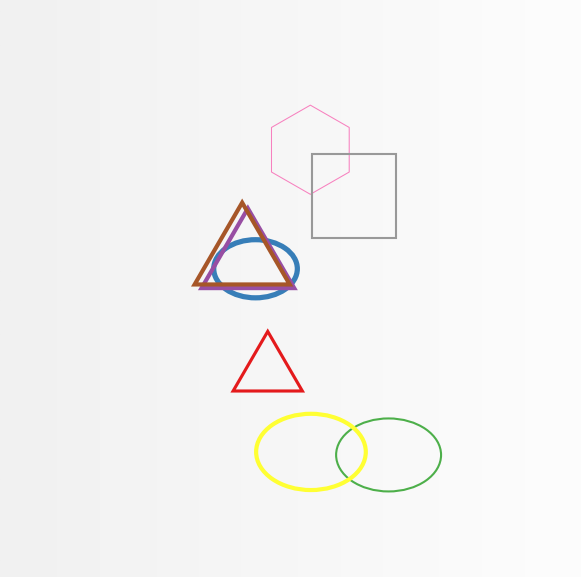[{"shape": "triangle", "thickness": 1.5, "radius": 0.34, "center": [0.461, 0.356]}, {"shape": "oval", "thickness": 2.5, "radius": 0.36, "center": [0.44, 0.534]}, {"shape": "oval", "thickness": 1, "radius": 0.45, "center": [0.669, 0.211]}, {"shape": "triangle", "thickness": 2, "radius": 0.46, "center": [0.426, 0.546]}, {"shape": "oval", "thickness": 2, "radius": 0.47, "center": [0.535, 0.217]}, {"shape": "triangle", "thickness": 2, "radius": 0.47, "center": [0.417, 0.554]}, {"shape": "hexagon", "thickness": 0.5, "radius": 0.39, "center": [0.534, 0.74]}, {"shape": "square", "thickness": 1, "radius": 0.36, "center": [0.609, 0.659]}]